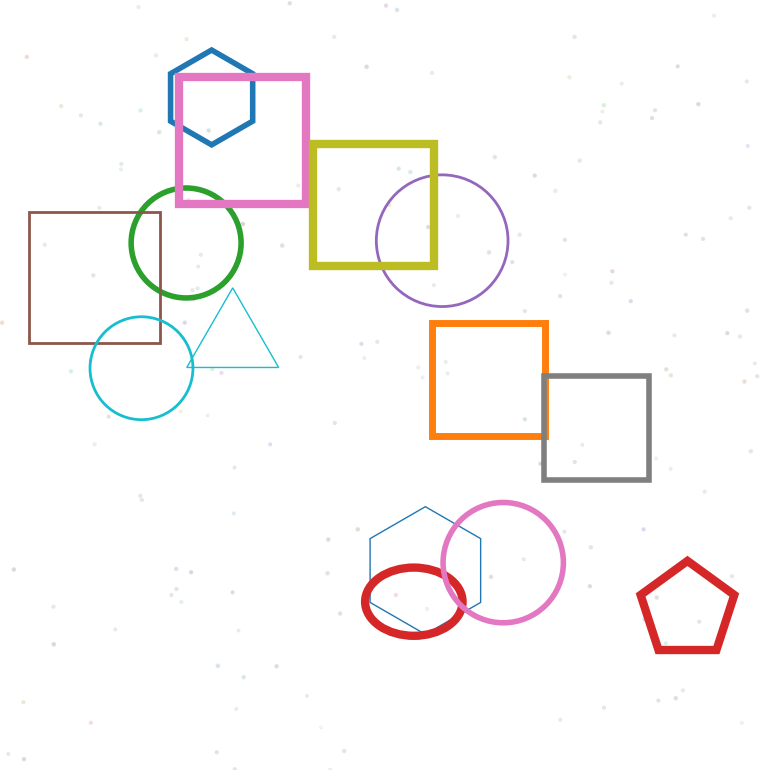[{"shape": "hexagon", "thickness": 0.5, "radius": 0.41, "center": [0.552, 0.259]}, {"shape": "hexagon", "thickness": 2, "radius": 0.31, "center": [0.275, 0.873]}, {"shape": "square", "thickness": 2.5, "radius": 0.37, "center": [0.634, 0.507]}, {"shape": "circle", "thickness": 2, "radius": 0.36, "center": [0.242, 0.684]}, {"shape": "pentagon", "thickness": 3, "radius": 0.32, "center": [0.893, 0.208]}, {"shape": "oval", "thickness": 3, "radius": 0.32, "center": [0.537, 0.219]}, {"shape": "circle", "thickness": 1, "radius": 0.43, "center": [0.574, 0.687]}, {"shape": "square", "thickness": 1, "radius": 0.43, "center": [0.123, 0.64]}, {"shape": "square", "thickness": 3, "radius": 0.41, "center": [0.315, 0.817]}, {"shape": "circle", "thickness": 2, "radius": 0.39, "center": [0.654, 0.269]}, {"shape": "square", "thickness": 2, "radius": 0.34, "center": [0.775, 0.444]}, {"shape": "square", "thickness": 3, "radius": 0.39, "center": [0.485, 0.734]}, {"shape": "triangle", "thickness": 0.5, "radius": 0.34, "center": [0.302, 0.557]}, {"shape": "circle", "thickness": 1, "radius": 0.33, "center": [0.184, 0.522]}]